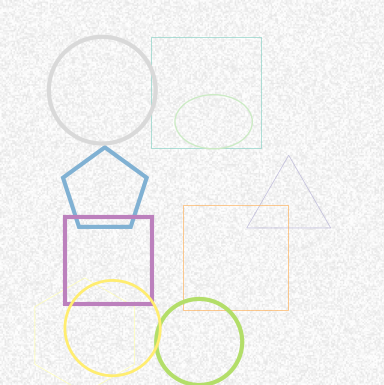[{"shape": "square", "thickness": 0.5, "radius": 0.72, "center": [0.535, 0.76]}, {"shape": "hexagon", "thickness": 0.5, "radius": 0.75, "center": [0.22, 0.129]}, {"shape": "triangle", "thickness": 0.5, "radius": 0.63, "center": [0.75, 0.471]}, {"shape": "pentagon", "thickness": 3, "radius": 0.57, "center": [0.272, 0.503]}, {"shape": "square", "thickness": 0.5, "radius": 0.68, "center": [0.612, 0.331]}, {"shape": "circle", "thickness": 3, "radius": 0.56, "center": [0.517, 0.112]}, {"shape": "circle", "thickness": 3, "radius": 0.69, "center": [0.266, 0.766]}, {"shape": "square", "thickness": 3, "radius": 0.57, "center": [0.282, 0.323]}, {"shape": "oval", "thickness": 1, "radius": 0.5, "center": [0.555, 0.684]}, {"shape": "circle", "thickness": 2, "radius": 0.62, "center": [0.292, 0.148]}]